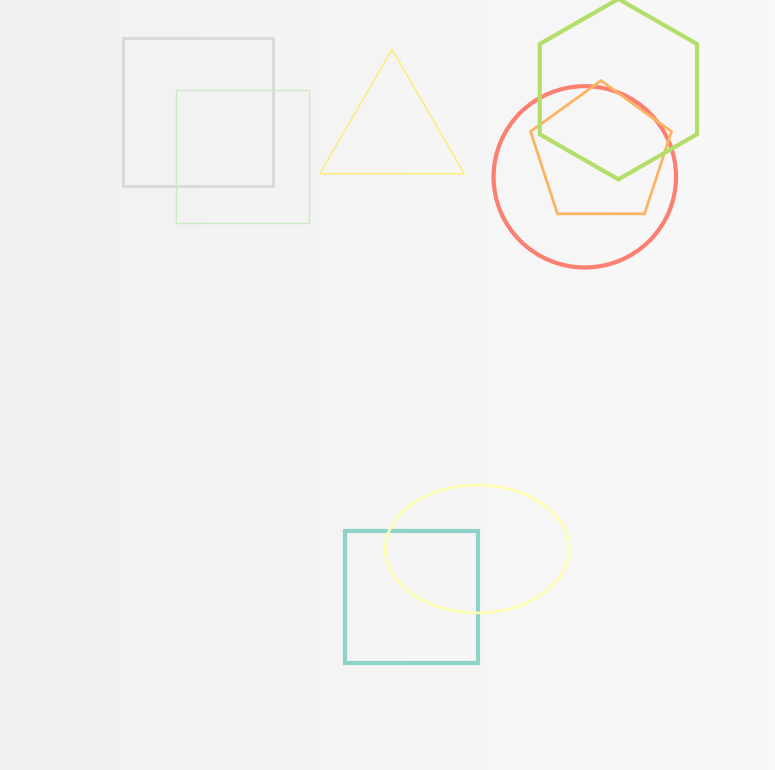[{"shape": "square", "thickness": 1.5, "radius": 0.43, "center": [0.531, 0.225]}, {"shape": "oval", "thickness": 1, "radius": 0.59, "center": [0.616, 0.287]}, {"shape": "circle", "thickness": 1.5, "radius": 0.59, "center": [0.755, 0.77]}, {"shape": "pentagon", "thickness": 1, "radius": 0.48, "center": [0.775, 0.8]}, {"shape": "hexagon", "thickness": 1.5, "radius": 0.59, "center": [0.798, 0.884]}, {"shape": "square", "thickness": 1, "radius": 0.48, "center": [0.256, 0.855]}, {"shape": "square", "thickness": 0.5, "radius": 0.43, "center": [0.313, 0.797]}, {"shape": "triangle", "thickness": 0.5, "radius": 0.54, "center": [0.506, 0.828]}]